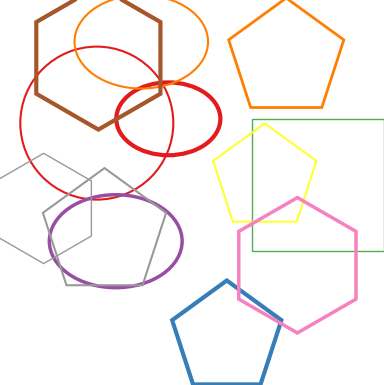[{"shape": "oval", "thickness": 3, "radius": 0.68, "center": [0.437, 0.691]}, {"shape": "circle", "thickness": 1.5, "radius": 0.99, "center": [0.251, 0.68]}, {"shape": "pentagon", "thickness": 3, "radius": 0.75, "center": [0.589, 0.122]}, {"shape": "square", "thickness": 1, "radius": 0.86, "center": [0.827, 0.519]}, {"shape": "oval", "thickness": 2.5, "radius": 0.86, "center": [0.301, 0.374]}, {"shape": "oval", "thickness": 1.5, "radius": 0.87, "center": [0.367, 0.891]}, {"shape": "pentagon", "thickness": 2, "radius": 0.79, "center": [0.743, 0.848]}, {"shape": "pentagon", "thickness": 1.5, "radius": 0.71, "center": [0.688, 0.538]}, {"shape": "hexagon", "thickness": 3, "radius": 0.93, "center": [0.255, 0.85]}, {"shape": "hexagon", "thickness": 2.5, "radius": 0.88, "center": [0.772, 0.311]}, {"shape": "pentagon", "thickness": 1.5, "radius": 0.84, "center": [0.271, 0.395]}, {"shape": "hexagon", "thickness": 1, "radius": 0.72, "center": [0.113, 0.459]}]